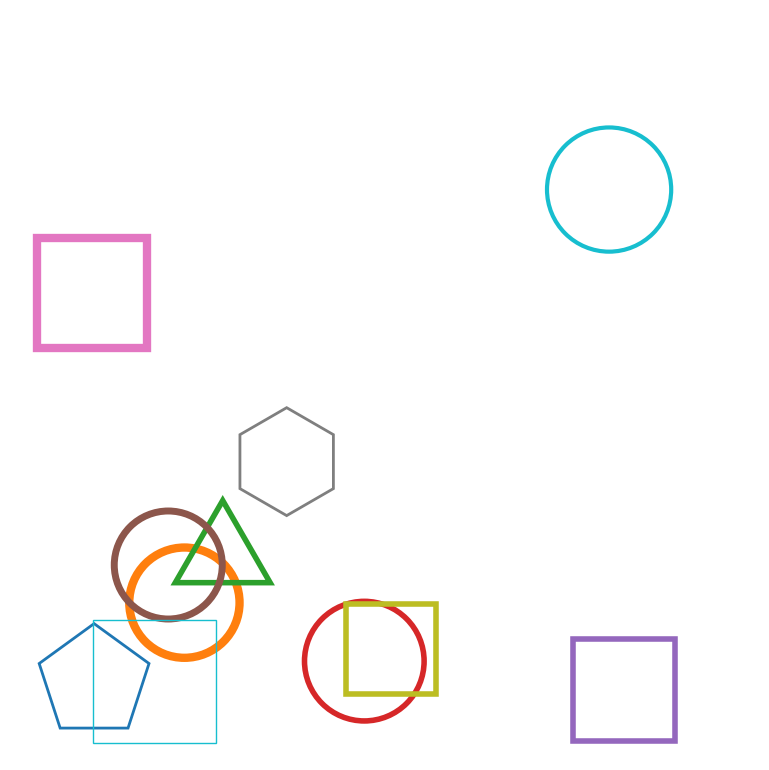[{"shape": "pentagon", "thickness": 1, "radius": 0.37, "center": [0.122, 0.115]}, {"shape": "circle", "thickness": 3, "radius": 0.36, "center": [0.239, 0.217]}, {"shape": "triangle", "thickness": 2, "radius": 0.36, "center": [0.289, 0.279]}, {"shape": "circle", "thickness": 2, "radius": 0.39, "center": [0.473, 0.141]}, {"shape": "square", "thickness": 2, "radius": 0.33, "center": [0.811, 0.104]}, {"shape": "circle", "thickness": 2.5, "radius": 0.35, "center": [0.219, 0.266]}, {"shape": "square", "thickness": 3, "radius": 0.36, "center": [0.119, 0.62]}, {"shape": "hexagon", "thickness": 1, "radius": 0.35, "center": [0.372, 0.4]}, {"shape": "square", "thickness": 2, "radius": 0.29, "center": [0.507, 0.157]}, {"shape": "circle", "thickness": 1.5, "radius": 0.4, "center": [0.791, 0.754]}, {"shape": "square", "thickness": 0.5, "radius": 0.4, "center": [0.201, 0.115]}]